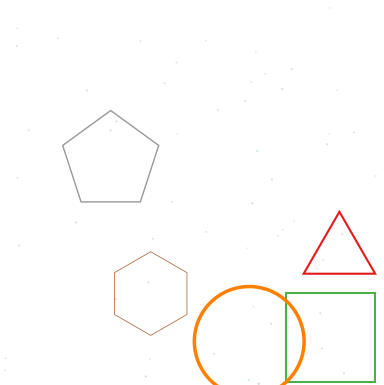[{"shape": "triangle", "thickness": 1.5, "radius": 0.54, "center": [0.882, 0.343]}, {"shape": "square", "thickness": 1.5, "radius": 0.57, "center": [0.858, 0.123]}, {"shape": "circle", "thickness": 2.5, "radius": 0.71, "center": [0.647, 0.113]}, {"shape": "hexagon", "thickness": 0.5, "radius": 0.54, "center": [0.392, 0.237]}, {"shape": "pentagon", "thickness": 1, "radius": 0.66, "center": [0.288, 0.582]}]